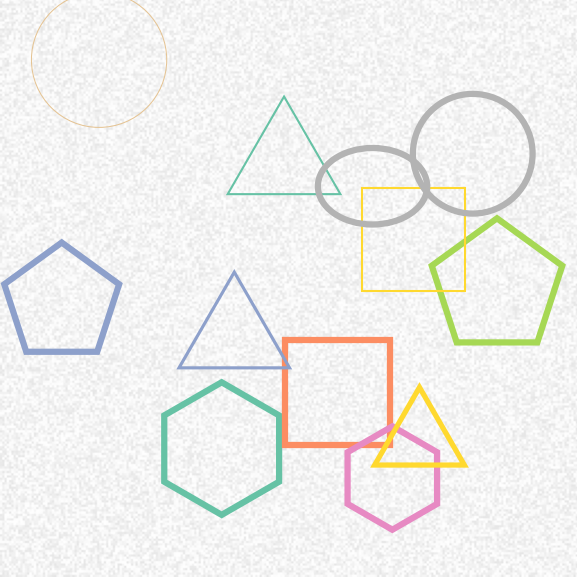[{"shape": "hexagon", "thickness": 3, "radius": 0.57, "center": [0.384, 0.222]}, {"shape": "triangle", "thickness": 1, "radius": 0.56, "center": [0.492, 0.719]}, {"shape": "square", "thickness": 3, "radius": 0.45, "center": [0.585, 0.32]}, {"shape": "pentagon", "thickness": 3, "radius": 0.52, "center": [0.107, 0.475]}, {"shape": "triangle", "thickness": 1.5, "radius": 0.55, "center": [0.406, 0.417]}, {"shape": "hexagon", "thickness": 3, "radius": 0.45, "center": [0.679, 0.171]}, {"shape": "pentagon", "thickness": 3, "radius": 0.59, "center": [0.861, 0.502]}, {"shape": "square", "thickness": 1, "radius": 0.45, "center": [0.716, 0.584]}, {"shape": "triangle", "thickness": 2.5, "radius": 0.45, "center": [0.726, 0.239]}, {"shape": "circle", "thickness": 0.5, "radius": 0.59, "center": [0.172, 0.896]}, {"shape": "circle", "thickness": 3, "radius": 0.52, "center": [0.819, 0.733]}, {"shape": "oval", "thickness": 3, "radius": 0.47, "center": [0.645, 0.677]}]